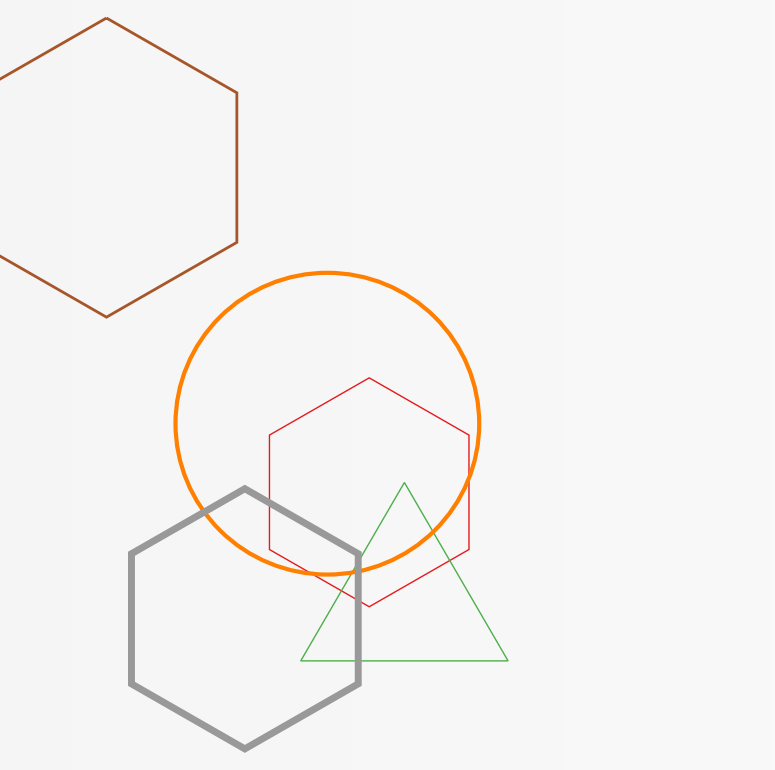[{"shape": "hexagon", "thickness": 0.5, "radius": 0.74, "center": [0.476, 0.361]}, {"shape": "triangle", "thickness": 0.5, "radius": 0.77, "center": [0.522, 0.219]}, {"shape": "circle", "thickness": 1.5, "radius": 0.98, "center": [0.422, 0.45]}, {"shape": "hexagon", "thickness": 1, "radius": 0.97, "center": [0.137, 0.782]}, {"shape": "hexagon", "thickness": 2.5, "radius": 0.84, "center": [0.316, 0.196]}]